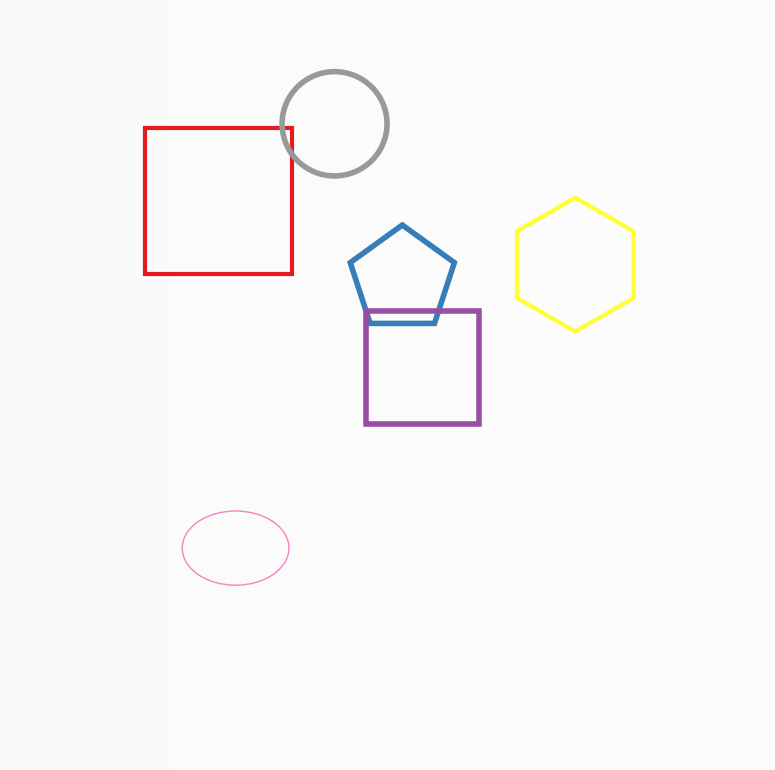[{"shape": "square", "thickness": 1.5, "radius": 0.48, "center": [0.282, 0.739]}, {"shape": "pentagon", "thickness": 2, "radius": 0.35, "center": [0.519, 0.637]}, {"shape": "square", "thickness": 2, "radius": 0.37, "center": [0.545, 0.523]}, {"shape": "hexagon", "thickness": 1.5, "radius": 0.43, "center": [0.742, 0.656]}, {"shape": "oval", "thickness": 0.5, "radius": 0.34, "center": [0.304, 0.288]}, {"shape": "circle", "thickness": 2, "radius": 0.34, "center": [0.432, 0.839]}]